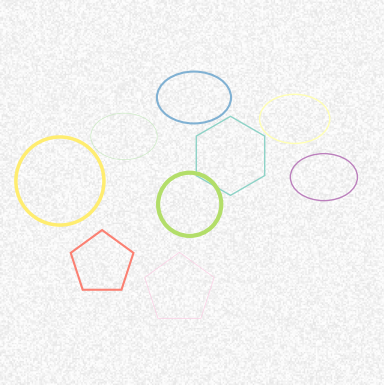[{"shape": "hexagon", "thickness": 1, "radius": 0.51, "center": [0.599, 0.595]}, {"shape": "oval", "thickness": 1, "radius": 0.46, "center": [0.765, 0.691]}, {"shape": "pentagon", "thickness": 1.5, "radius": 0.43, "center": [0.265, 0.317]}, {"shape": "oval", "thickness": 1.5, "radius": 0.48, "center": [0.504, 0.747]}, {"shape": "circle", "thickness": 3, "radius": 0.41, "center": [0.493, 0.469]}, {"shape": "pentagon", "thickness": 0.5, "radius": 0.47, "center": [0.466, 0.25]}, {"shape": "oval", "thickness": 1, "radius": 0.44, "center": [0.841, 0.54]}, {"shape": "oval", "thickness": 0.5, "radius": 0.43, "center": [0.322, 0.646]}, {"shape": "circle", "thickness": 2.5, "radius": 0.57, "center": [0.156, 0.53]}]